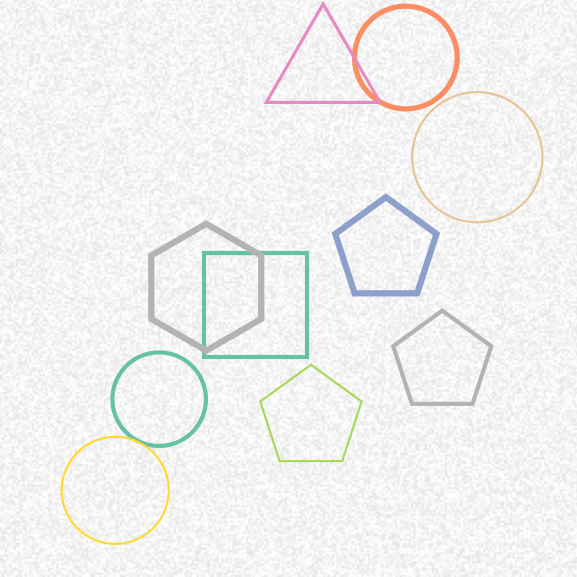[{"shape": "circle", "thickness": 2, "radius": 0.4, "center": [0.276, 0.308]}, {"shape": "square", "thickness": 2, "radius": 0.45, "center": [0.442, 0.471]}, {"shape": "circle", "thickness": 2.5, "radius": 0.44, "center": [0.703, 0.9]}, {"shape": "pentagon", "thickness": 3, "radius": 0.46, "center": [0.668, 0.566]}, {"shape": "triangle", "thickness": 1.5, "radius": 0.57, "center": [0.56, 0.879]}, {"shape": "pentagon", "thickness": 1, "radius": 0.46, "center": [0.538, 0.275]}, {"shape": "circle", "thickness": 1, "radius": 0.46, "center": [0.2, 0.15]}, {"shape": "circle", "thickness": 1, "radius": 0.56, "center": [0.826, 0.727]}, {"shape": "pentagon", "thickness": 2, "radius": 0.45, "center": [0.766, 0.372]}, {"shape": "hexagon", "thickness": 3, "radius": 0.55, "center": [0.357, 0.502]}]